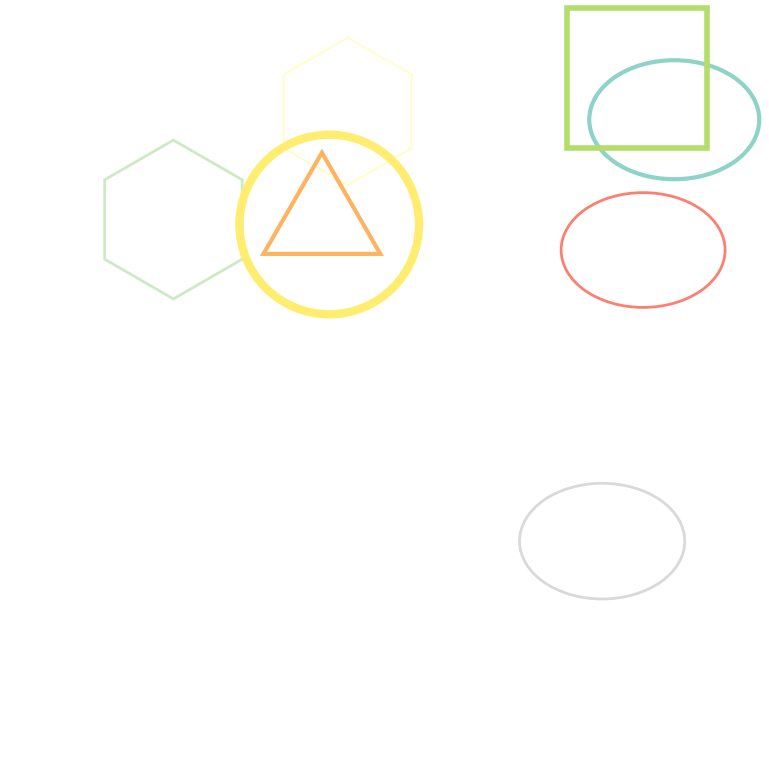[{"shape": "oval", "thickness": 1.5, "radius": 0.55, "center": [0.876, 0.845]}, {"shape": "hexagon", "thickness": 0.5, "radius": 0.48, "center": [0.451, 0.855]}, {"shape": "oval", "thickness": 1, "radius": 0.53, "center": [0.835, 0.675]}, {"shape": "triangle", "thickness": 1.5, "radius": 0.44, "center": [0.418, 0.714]}, {"shape": "square", "thickness": 2, "radius": 0.45, "center": [0.827, 0.899]}, {"shape": "oval", "thickness": 1, "radius": 0.54, "center": [0.782, 0.297]}, {"shape": "hexagon", "thickness": 1, "radius": 0.52, "center": [0.225, 0.715]}, {"shape": "circle", "thickness": 3, "radius": 0.58, "center": [0.428, 0.708]}]